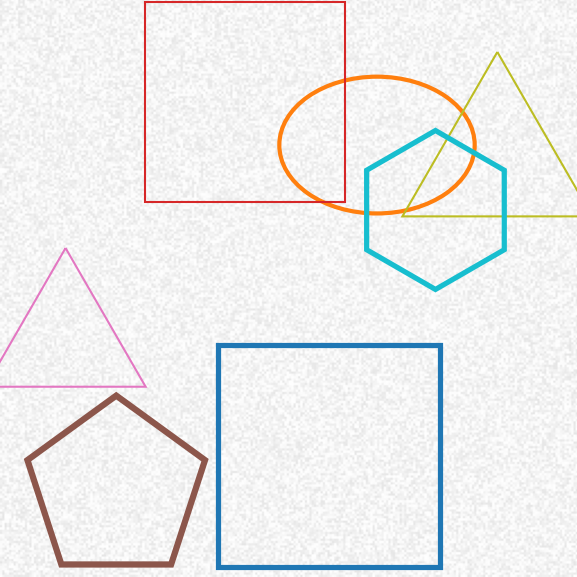[{"shape": "square", "thickness": 2.5, "radius": 0.96, "center": [0.57, 0.209]}, {"shape": "oval", "thickness": 2, "radius": 0.85, "center": [0.653, 0.748]}, {"shape": "square", "thickness": 1, "radius": 0.87, "center": [0.424, 0.822]}, {"shape": "pentagon", "thickness": 3, "radius": 0.81, "center": [0.201, 0.152]}, {"shape": "triangle", "thickness": 1, "radius": 0.8, "center": [0.114, 0.41]}, {"shape": "triangle", "thickness": 1, "radius": 0.95, "center": [0.861, 0.719]}, {"shape": "hexagon", "thickness": 2.5, "radius": 0.69, "center": [0.754, 0.636]}]